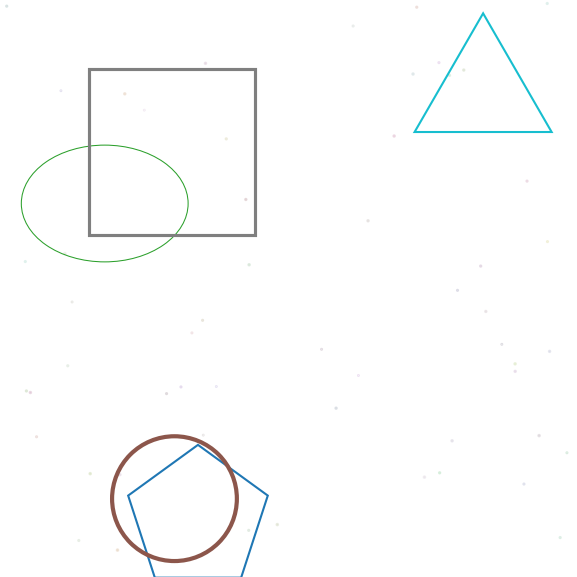[{"shape": "pentagon", "thickness": 1, "radius": 0.64, "center": [0.343, 0.102]}, {"shape": "oval", "thickness": 0.5, "radius": 0.72, "center": [0.181, 0.647]}, {"shape": "circle", "thickness": 2, "radius": 0.54, "center": [0.302, 0.136]}, {"shape": "square", "thickness": 1.5, "radius": 0.71, "center": [0.298, 0.736]}, {"shape": "triangle", "thickness": 1, "radius": 0.68, "center": [0.837, 0.839]}]